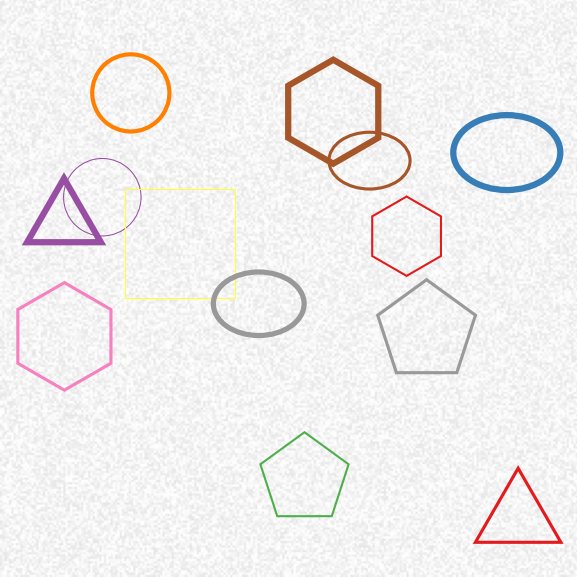[{"shape": "hexagon", "thickness": 1, "radius": 0.34, "center": [0.704, 0.59]}, {"shape": "triangle", "thickness": 1.5, "radius": 0.43, "center": [0.897, 0.103]}, {"shape": "oval", "thickness": 3, "radius": 0.46, "center": [0.878, 0.735]}, {"shape": "pentagon", "thickness": 1, "radius": 0.4, "center": [0.527, 0.17]}, {"shape": "triangle", "thickness": 3, "radius": 0.37, "center": [0.111, 0.617]}, {"shape": "circle", "thickness": 0.5, "radius": 0.34, "center": [0.177, 0.658]}, {"shape": "circle", "thickness": 2, "radius": 0.33, "center": [0.227, 0.838]}, {"shape": "square", "thickness": 0.5, "radius": 0.47, "center": [0.312, 0.577]}, {"shape": "hexagon", "thickness": 3, "radius": 0.45, "center": [0.577, 0.806]}, {"shape": "oval", "thickness": 1.5, "radius": 0.35, "center": [0.64, 0.721]}, {"shape": "hexagon", "thickness": 1.5, "radius": 0.47, "center": [0.112, 0.417]}, {"shape": "pentagon", "thickness": 1.5, "radius": 0.44, "center": [0.739, 0.426]}, {"shape": "oval", "thickness": 2.5, "radius": 0.39, "center": [0.448, 0.473]}]